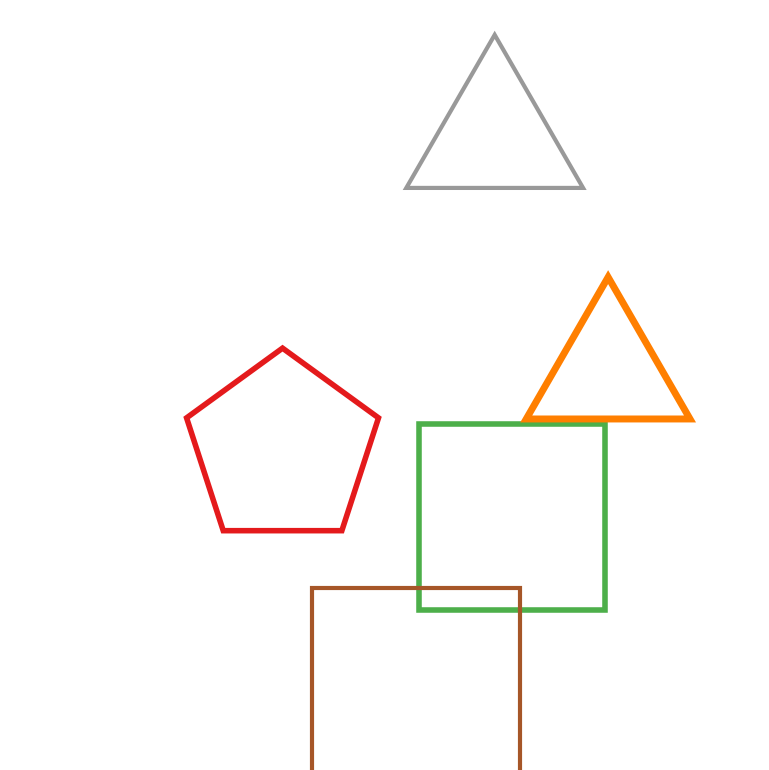[{"shape": "pentagon", "thickness": 2, "radius": 0.66, "center": [0.367, 0.417]}, {"shape": "square", "thickness": 2, "radius": 0.6, "center": [0.665, 0.328]}, {"shape": "triangle", "thickness": 2.5, "radius": 0.61, "center": [0.79, 0.517]}, {"shape": "square", "thickness": 1.5, "radius": 0.67, "center": [0.54, 0.102]}, {"shape": "triangle", "thickness": 1.5, "radius": 0.66, "center": [0.642, 0.822]}]